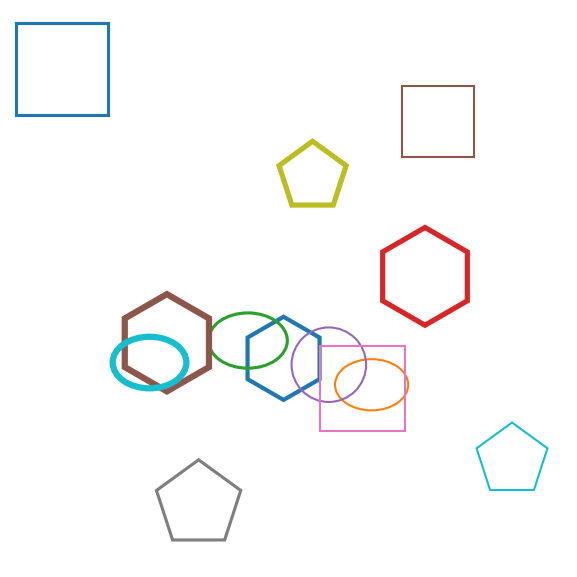[{"shape": "square", "thickness": 1.5, "radius": 0.4, "center": [0.108, 0.88]}, {"shape": "hexagon", "thickness": 2, "radius": 0.36, "center": [0.491, 0.379]}, {"shape": "oval", "thickness": 1, "radius": 0.32, "center": [0.643, 0.333]}, {"shape": "oval", "thickness": 1.5, "radius": 0.34, "center": [0.429, 0.409]}, {"shape": "hexagon", "thickness": 2.5, "radius": 0.42, "center": [0.736, 0.521]}, {"shape": "circle", "thickness": 1, "radius": 0.32, "center": [0.569, 0.368]}, {"shape": "hexagon", "thickness": 3, "radius": 0.42, "center": [0.289, 0.406]}, {"shape": "square", "thickness": 1, "radius": 0.31, "center": [0.758, 0.789]}, {"shape": "square", "thickness": 1, "radius": 0.37, "center": [0.628, 0.327]}, {"shape": "pentagon", "thickness": 1.5, "radius": 0.38, "center": [0.344, 0.126]}, {"shape": "pentagon", "thickness": 2.5, "radius": 0.31, "center": [0.541, 0.693]}, {"shape": "pentagon", "thickness": 1, "radius": 0.32, "center": [0.887, 0.203]}, {"shape": "oval", "thickness": 3, "radius": 0.32, "center": [0.259, 0.371]}]